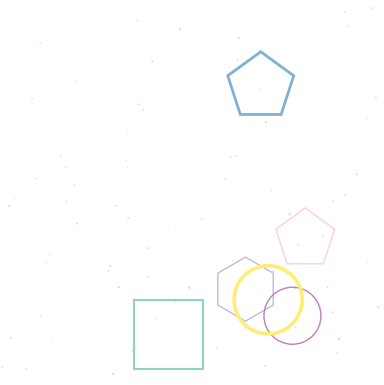[{"shape": "square", "thickness": 1.5, "radius": 0.45, "center": [0.438, 0.131]}, {"shape": "hexagon", "thickness": 1, "radius": 0.42, "center": [0.638, 0.249]}, {"shape": "pentagon", "thickness": 2, "radius": 0.45, "center": [0.677, 0.776]}, {"shape": "pentagon", "thickness": 1, "radius": 0.4, "center": [0.793, 0.38]}, {"shape": "circle", "thickness": 1, "radius": 0.37, "center": [0.76, 0.18]}, {"shape": "circle", "thickness": 2.5, "radius": 0.44, "center": [0.696, 0.221]}]